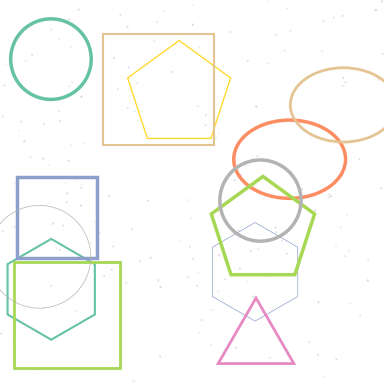[{"shape": "hexagon", "thickness": 1.5, "radius": 0.65, "center": [0.133, 0.249]}, {"shape": "circle", "thickness": 2.5, "radius": 0.52, "center": [0.132, 0.846]}, {"shape": "oval", "thickness": 2.5, "radius": 0.73, "center": [0.752, 0.586]}, {"shape": "hexagon", "thickness": 0.5, "radius": 0.64, "center": [0.663, 0.294]}, {"shape": "square", "thickness": 2.5, "radius": 0.52, "center": [0.149, 0.435]}, {"shape": "triangle", "thickness": 2, "radius": 0.57, "center": [0.665, 0.112]}, {"shape": "pentagon", "thickness": 2.5, "radius": 0.71, "center": [0.683, 0.401]}, {"shape": "square", "thickness": 2, "radius": 0.69, "center": [0.175, 0.181]}, {"shape": "pentagon", "thickness": 1, "radius": 0.7, "center": [0.465, 0.754]}, {"shape": "square", "thickness": 1.5, "radius": 0.72, "center": [0.413, 0.768]}, {"shape": "oval", "thickness": 2, "radius": 0.69, "center": [0.892, 0.728]}, {"shape": "circle", "thickness": 0.5, "radius": 0.67, "center": [0.102, 0.333]}, {"shape": "circle", "thickness": 2.5, "radius": 0.53, "center": [0.676, 0.479]}]